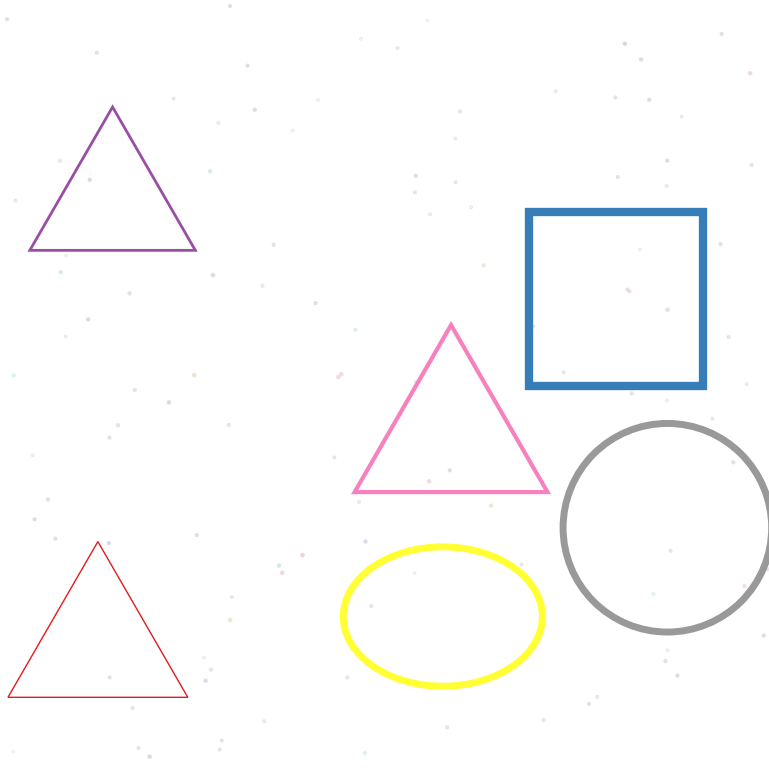[{"shape": "triangle", "thickness": 0.5, "radius": 0.67, "center": [0.127, 0.162]}, {"shape": "square", "thickness": 3, "radius": 0.56, "center": [0.8, 0.612]}, {"shape": "triangle", "thickness": 1, "radius": 0.62, "center": [0.146, 0.737]}, {"shape": "oval", "thickness": 2.5, "radius": 0.65, "center": [0.575, 0.199]}, {"shape": "triangle", "thickness": 1.5, "radius": 0.72, "center": [0.586, 0.433]}, {"shape": "circle", "thickness": 2.5, "radius": 0.68, "center": [0.867, 0.315]}]